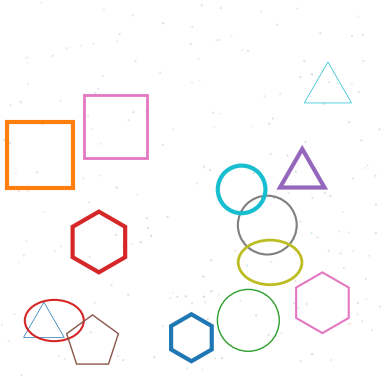[{"shape": "hexagon", "thickness": 3, "radius": 0.3, "center": [0.497, 0.123]}, {"shape": "triangle", "thickness": 0.5, "radius": 0.3, "center": [0.114, 0.154]}, {"shape": "square", "thickness": 3, "radius": 0.43, "center": [0.104, 0.597]}, {"shape": "circle", "thickness": 1, "radius": 0.4, "center": [0.645, 0.168]}, {"shape": "oval", "thickness": 1.5, "radius": 0.38, "center": [0.141, 0.167]}, {"shape": "hexagon", "thickness": 3, "radius": 0.39, "center": [0.257, 0.371]}, {"shape": "triangle", "thickness": 3, "radius": 0.33, "center": [0.785, 0.546]}, {"shape": "pentagon", "thickness": 1, "radius": 0.35, "center": [0.24, 0.111]}, {"shape": "square", "thickness": 2, "radius": 0.41, "center": [0.3, 0.672]}, {"shape": "hexagon", "thickness": 1.5, "radius": 0.39, "center": [0.837, 0.214]}, {"shape": "circle", "thickness": 1.5, "radius": 0.38, "center": [0.694, 0.415]}, {"shape": "oval", "thickness": 2, "radius": 0.41, "center": [0.701, 0.318]}, {"shape": "triangle", "thickness": 0.5, "radius": 0.35, "center": [0.852, 0.768]}, {"shape": "circle", "thickness": 3, "radius": 0.31, "center": [0.628, 0.508]}]